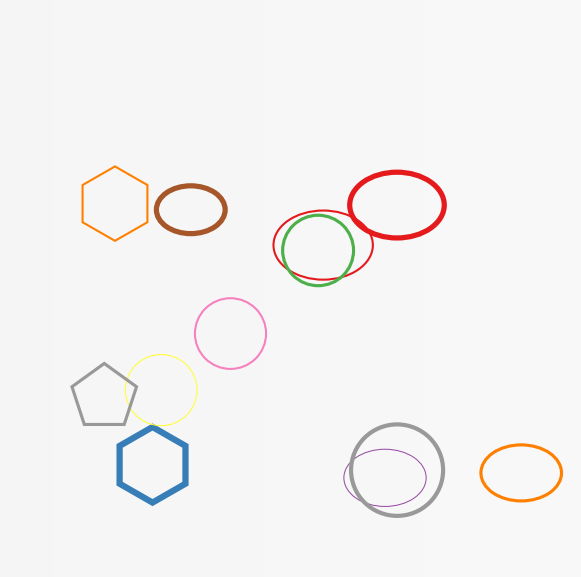[{"shape": "oval", "thickness": 2.5, "radius": 0.41, "center": [0.683, 0.644]}, {"shape": "oval", "thickness": 1, "radius": 0.43, "center": [0.556, 0.575]}, {"shape": "hexagon", "thickness": 3, "radius": 0.33, "center": [0.262, 0.194]}, {"shape": "circle", "thickness": 1.5, "radius": 0.3, "center": [0.547, 0.565]}, {"shape": "oval", "thickness": 0.5, "radius": 0.35, "center": [0.662, 0.172]}, {"shape": "oval", "thickness": 1.5, "radius": 0.35, "center": [0.897, 0.18]}, {"shape": "hexagon", "thickness": 1, "radius": 0.32, "center": [0.198, 0.647]}, {"shape": "circle", "thickness": 0.5, "radius": 0.31, "center": [0.277, 0.324]}, {"shape": "oval", "thickness": 2.5, "radius": 0.3, "center": [0.328, 0.636]}, {"shape": "circle", "thickness": 1, "radius": 0.31, "center": [0.397, 0.422]}, {"shape": "circle", "thickness": 2, "radius": 0.4, "center": [0.683, 0.185]}, {"shape": "pentagon", "thickness": 1.5, "radius": 0.29, "center": [0.179, 0.311]}]